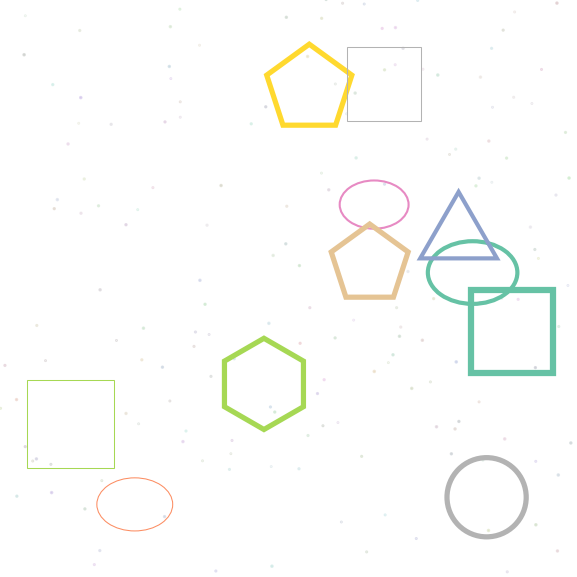[{"shape": "square", "thickness": 3, "radius": 0.36, "center": [0.886, 0.425]}, {"shape": "oval", "thickness": 2, "radius": 0.39, "center": [0.818, 0.527]}, {"shape": "oval", "thickness": 0.5, "radius": 0.33, "center": [0.233, 0.126]}, {"shape": "triangle", "thickness": 2, "radius": 0.38, "center": [0.794, 0.59]}, {"shape": "oval", "thickness": 1, "radius": 0.3, "center": [0.648, 0.645]}, {"shape": "square", "thickness": 0.5, "radius": 0.38, "center": [0.122, 0.265]}, {"shape": "hexagon", "thickness": 2.5, "radius": 0.39, "center": [0.457, 0.334]}, {"shape": "pentagon", "thickness": 2.5, "radius": 0.39, "center": [0.536, 0.845]}, {"shape": "pentagon", "thickness": 2.5, "radius": 0.35, "center": [0.64, 0.541]}, {"shape": "square", "thickness": 0.5, "radius": 0.32, "center": [0.665, 0.854]}, {"shape": "circle", "thickness": 2.5, "radius": 0.34, "center": [0.843, 0.138]}]